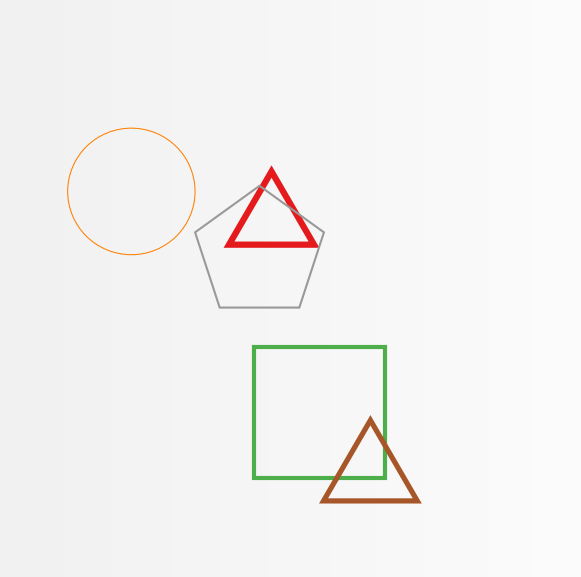[{"shape": "triangle", "thickness": 3, "radius": 0.42, "center": [0.467, 0.618]}, {"shape": "square", "thickness": 2, "radius": 0.56, "center": [0.55, 0.285]}, {"shape": "circle", "thickness": 0.5, "radius": 0.55, "center": [0.226, 0.668]}, {"shape": "triangle", "thickness": 2.5, "radius": 0.47, "center": [0.637, 0.178]}, {"shape": "pentagon", "thickness": 1, "radius": 0.58, "center": [0.446, 0.561]}]